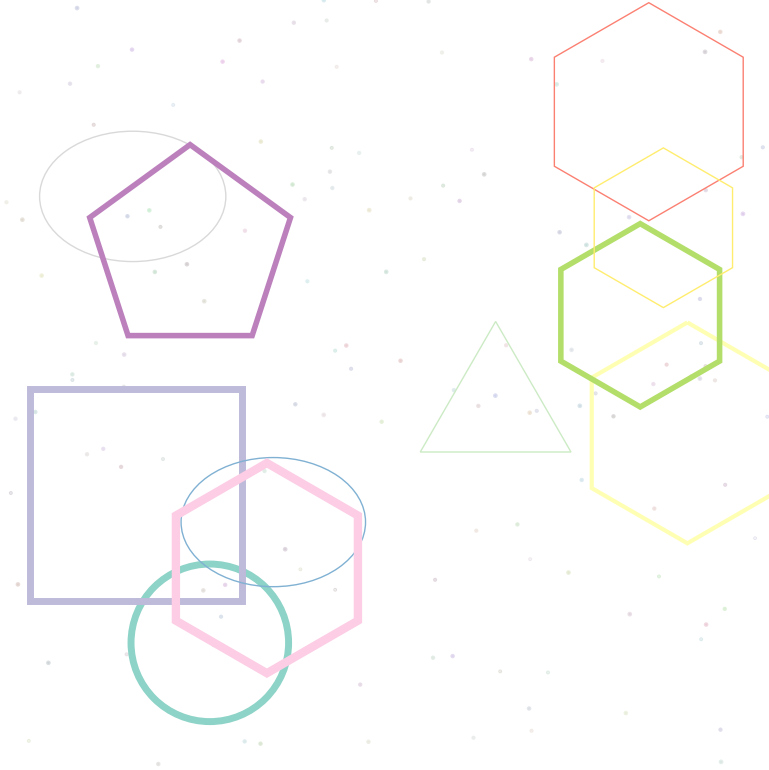[{"shape": "circle", "thickness": 2.5, "radius": 0.51, "center": [0.272, 0.165]}, {"shape": "hexagon", "thickness": 1.5, "radius": 0.72, "center": [0.893, 0.438]}, {"shape": "square", "thickness": 2.5, "radius": 0.69, "center": [0.177, 0.357]}, {"shape": "hexagon", "thickness": 0.5, "radius": 0.71, "center": [0.843, 0.855]}, {"shape": "oval", "thickness": 0.5, "radius": 0.6, "center": [0.355, 0.322]}, {"shape": "hexagon", "thickness": 2, "radius": 0.6, "center": [0.831, 0.591]}, {"shape": "hexagon", "thickness": 3, "radius": 0.68, "center": [0.347, 0.262]}, {"shape": "oval", "thickness": 0.5, "radius": 0.6, "center": [0.172, 0.745]}, {"shape": "pentagon", "thickness": 2, "radius": 0.69, "center": [0.247, 0.675]}, {"shape": "triangle", "thickness": 0.5, "radius": 0.57, "center": [0.644, 0.469]}, {"shape": "hexagon", "thickness": 0.5, "radius": 0.52, "center": [0.862, 0.704]}]